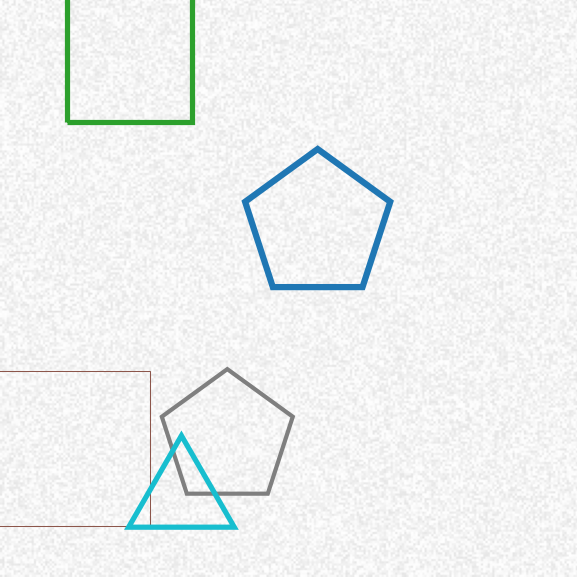[{"shape": "pentagon", "thickness": 3, "radius": 0.66, "center": [0.55, 0.609]}, {"shape": "square", "thickness": 2.5, "radius": 0.54, "center": [0.224, 0.895]}, {"shape": "square", "thickness": 0.5, "radius": 0.67, "center": [0.126, 0.223]}, {"shape": "pentagon", "thickness": 2, "radius": 0.6, "center": [0.394, 0.241]}, {"shape": "triangle", "thickness": 2.5, "radius": 0.53, "center": [0.314, 0.139]}]